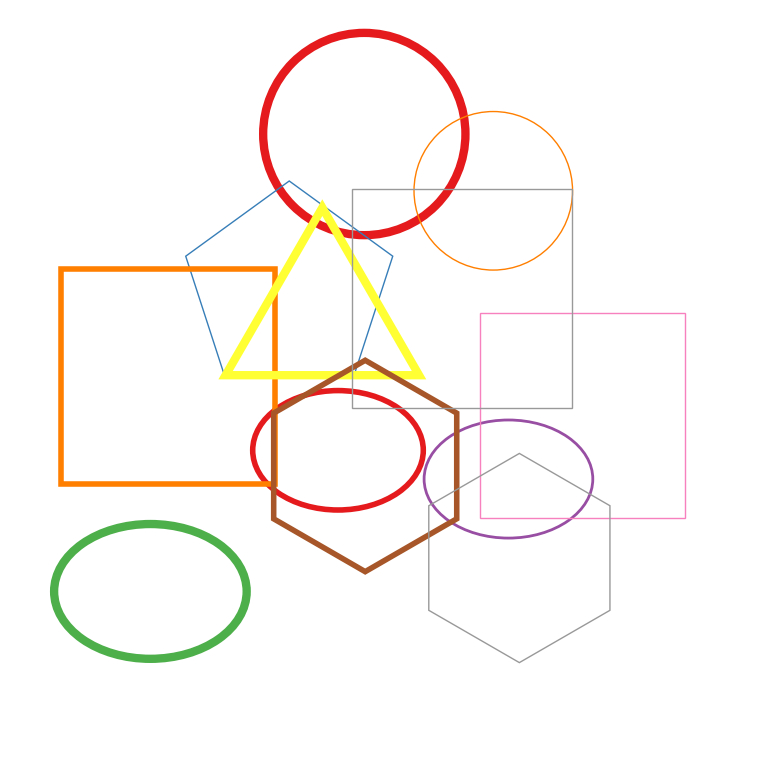[{"shape": "circle", "thickness": 3, "radius": 0.66, "center": [0.473, 0.826]}, {"shape": "oval", "thickness": 2, "radius": 0.55, "center": [0.439, 0.415]}, {"shape": "pentagon", "thickness": 0.5, "radius": 0.71, "center": [0.376, 0.624]}, {"shape": "oval", "thickness": 3, "radius": 0.63, "center": [0.195, 0.232]}, {"shape": "oval", "thickness": 1, "radius": 0.55, "center": [0.66, 0.378]}, {"shape": "circle", "thickness": 0.5, "radius": 0.51, "center": [0.641, 0.752]}, {"shape": "square", "thickness": 2, "radius": 0.7, "center": [0.218, 0.511]}, {"shape": "triangle", "thickness": 3, "radius": 0.73, "center": [0.419, 0.585]}, {"shape": "hexagon", "thickness": 2, "radius": 0.69, "center": [0.474, 0.395]}, {"shape": "square", "thickness": 0.5, "radius": 0.67, "center": [0.756, 0.461]}, {"shape": "hexagon", "thickness": 0.5, "radius": 0.68, "center": [0.675, 0.275]}, {"shape": "square", "thickness": 0.5, "radius": 0.71, "center": [0.6, 0.612]}]